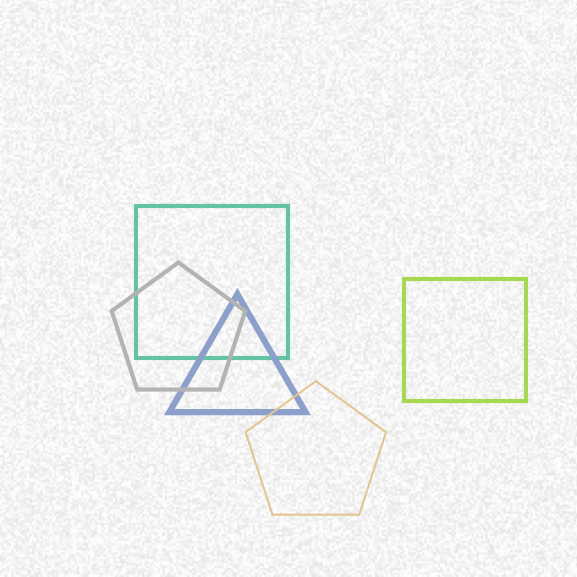[{"shape": "square", "thickness": 2, "radius": 0.66, "center": [0.367, 0.511]}, {"shape": "triangle", "thickness": 3, "radius": 0.68, "center": [0.411, 0.354]}, {"shape": "square", "thickness": 2, "radius": 0.53, "center": [0.805, 0.41]}, {"shape": "pentagon", "thickness": 1, "radius": 0.64, "center": [0.547, 0.211]}, {"shape": "pentagon", "thickness": 2, "radius": 0.61, "center": [0.309, 0.423]}]